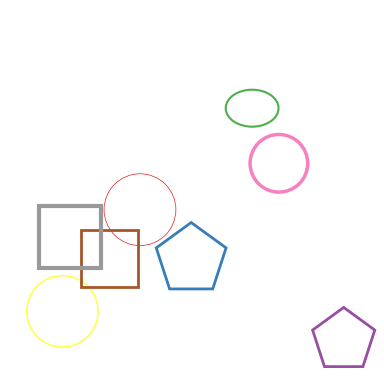[{"shape": "circle", "thickness": 0.5, "radius": 0.47, "center": [0.364, 0.455]}, {"shape": "pentagon", "thickness": 2, "radius": 0.48, "center": [0.497, 0.327]}, {"shape": "oval", "thickness": 1.5, "radius": 0.34, "center": [0.655, 0.719]}, {"shape": "pentagon", "thickness": 2, "radius": 0.42, "center": [0.893, 0.116]}, {"shape": "circle", "thickness": 1, "radius": 0.46, "center": [0.162, 0.191]}, {"shape": "square", "thickness": 2, "radius": 0.37, "center": [0.284, 0.328]}, {"shape": "circle", "thickness": 2.5, "radius": 0.37, "center": [0.724, 0.576]}, {"shape": "square", "thickness": 3, "radius": 0.4, "center": [0.181, 0.384]}]